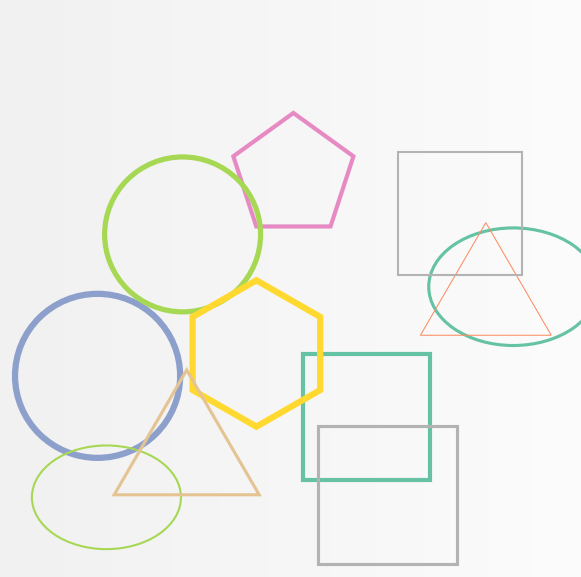[{"shape": "oval", "thickness": 1.5, "radius": 0.73, "center": [0.883, 0.503]}, {"shape": "square", "thickness": 2, "radius": 0.55, "center": [0.63, 0.277]}, {"shape": "triangle", "thickness": 0.5, "radius": 0.65, "center": [0.836, 0.484]}, {"shape": "circle", "thickness": 3, "radius": 0.71, "center": [0.168, 0.348]}, {"shape": "pentagon", "thickness": 2, "radius": 0.54, "center": [0.505, 0.695]}, {"shape": "oval", "thickness": 1, "radius": 0.64, "center": [0.183, 0.138]}, {"shape": "circle", "thickness": 2.5, "radius": 0.67, "center": [0.314, 0.593]}, {"shape": "hexagon", "thickness": 3, "radius": 0.63, "center": [0.441, 0.387]}, {"shape": "triangle", "thickness": 1.5, "radius": 0.72, "center": [0.321, 0.214]}, {"shape": "square", "thickness": 1, "radius": 0.53, "center": [0.792, 0.63]}, {"shape": "square", "thickness": 1.5, "radius": 0.6, "center": [0.667, 0.142]}]